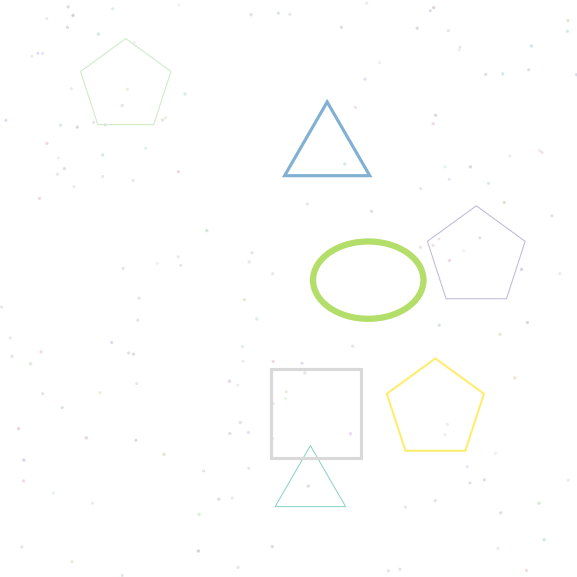[{"shape": "triangle", "thickness": 0.5, "radius": 0.35, "center": [0.537, 0.157]}, {"shape": "pentagon", "thickness": 0.5, "radius": 0.44, "center": [0.825, 0.554]}, {"shape": "triangle", "thickness": 1.5, "radius": 0.43, "center": [0.567, 0.737]}, {"shape": "oval", "thickness": 3, "radius": 0.48, "center": [0.638, 0.514]}, {"shape": "square", "thickness": 1.5, "radius": 0.39, "center": [0.547, 0.283]}, {"shape": "pentagon", "thickness": 0.5, "radius": 0.41, "center": [0.218, 0.85]}, {"shape": "pentagon", "thickness": 1, "radius": 0.44, "center": [0.754, 0.29]}]